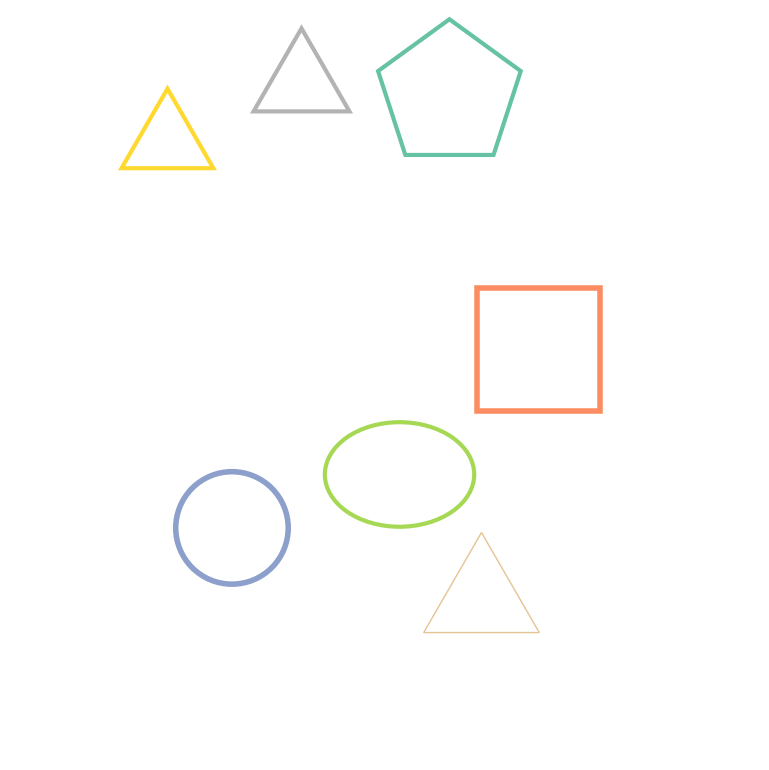[{"shape": "pentagon", "thickness": 1.5, "radius": 0.49, "center": [0.584, 0.878]}, {"shape": "square", "thickness": 2, "radius": 0.4, "center": [0.699, 0.546]}, {"shape": "circle", "thickness": 2, "radius": 0.37, "center": [0.301, 0.314]}, {"shape": "oval", "thickness": 1.5, "radius": 0.49, "center": [0.519, 0.384]}, {"shape": "triangle", "thickness": 1.5, "radius": 0.34, "center": [0.217, 0.816]}, {"shape": "triangle", "thickness": 0.5, "radius": 0.43, "center": [0.625, 0.222]}, {"shape": "triangle", "thickness": 1.5, "radius": 0.36, "center": [0.392, 0.891]}]